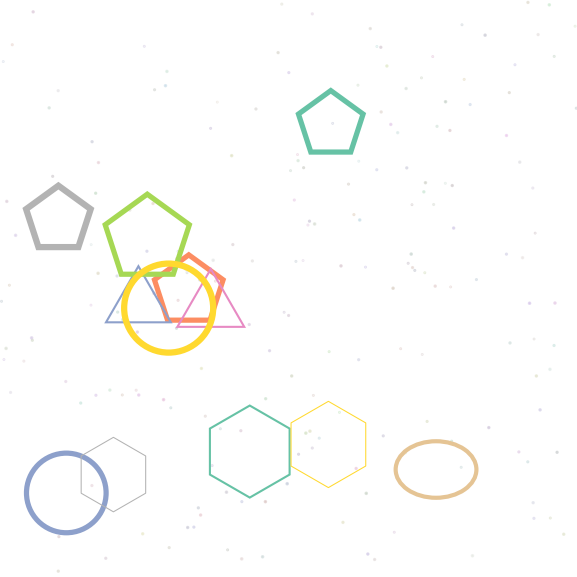[{"shape": "hexagon", "thickness": 1, "radius": 0.4, "center": [0.432, 0.217]}, {"shape": "pentagon", "thickness": 2.5, "radius": 0.29, "center": [0.573, 0.783]}, {"shape": "pentagon", "thickness": 2.5, "radius": 0.31, "center": [0.327, 0.495]}, {"shape": "triangle", "thickness": 1, "radius": 0.32, "center": [0.24, 0.473]}, {"shape": "circle", "thickness": 2.5, "radius": 0.34, "center": [0.115, 0.146]}, {"shape": "triangle", "thickness": 1, "radius": 0.33, "center": [0.365, 0.467]}, {"shape": "pentagon", "thickness": 2.5, "radius": 0.38, "center": [0.255, 0.586]}, {"shape": "hexagon", "thickness": 0.5, "radius": 0.37, "center": [0.569, 0.229]}, {"shape": "circle", "thickness": 3, "radius": 0.39, "center": [0.292, 0.466]}, {"shape": "oval", "thickness": 2, "radius": 0.35, "center": [0.755, 0.186]}, {"shape": "hexagon", "thickness": 0.5, "radius": 0.32, "center": [0.196, 0.177]}, {"shape": "pentagon", "thickness": 3, "radius": 0.29, "center": [0.101, 0.619]}]